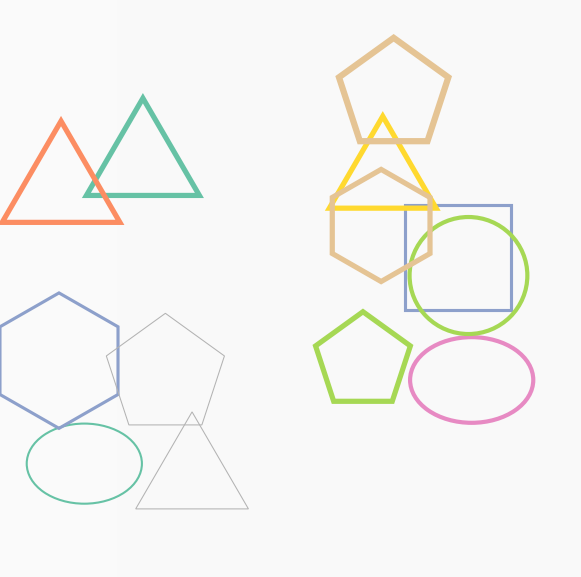[{"shape": "triangle", "thickness": 2.5, "radius": 0.56, "center": [0.246, 0.717]}, {"shape": "oval", "thickness": 1, "radius": 0.5, "center": [0.145, 0.196]}, {"shape": "triangle", "thickness": 2.5, "radius": 0.58, "center": [0.105, 0.673]}, {"shape": "hexagon", "thickness": 1.5, "radius": 0.59, "center": [0.101, 0.375]}, {"shape": "square", "thickness": 1.5, "radius": 0.45, "center": [0.788, 0.553]}, {"shape": "oval", "thickness": 2, "radius": 0.53, "center": [0.811, 0.341]}, {"shape": "pentagon", "thickness": 2.5, "radius": 0.43, "center": [0.624, 0.374]}, {"shape": "circle", "thickness": 2, "radius": 0.51, "center": [0.806, 0.522]}, {"shape": "triangle", "thickness": 2.5, "radius": 0.53, "center": [0.659, 0.692]}, {"shape": "pentagon", "thickness": 3, "radius": 0.49, "center": [0.677, 0.835]}, {"shape": "hexagon", "thickness": 2.5, "radius": 0.49, "center": [0.656, 0.609]}, {"shape": "triangle", "thickness": 0.5, "radius": 0.56, "center": [0.33, 0.174]}, {"shape": "pentagon", "thickness": 0.5, "radius": 0.53, "center": [0.285, 0.35]}]